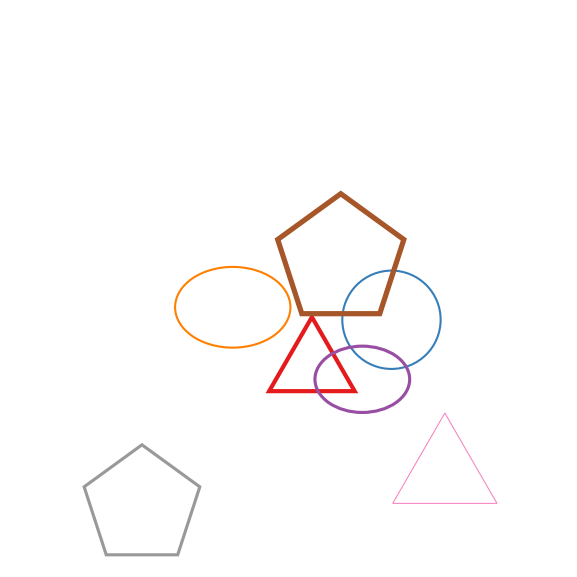[{"shape": "triangle", "thickness": 2, "radius": 0.43, "center": [0.54, 0.365]}, {"shape": "circle", "thickness": 1, "radius": 0.43, "center": [0.678, 0.445]}, {"shape": "oval", "thickness": 1.5, "radius": 0.41, "center": [0.627, 0.342]}, {"shape": "oval", "thickness": 1, "radius": 0.5, "center": [0.403, 0.467]}, {"shape": "pentagon", "thickness": 2.5, "radius": 0.57, "center": [0.59, 0.549]}, {"shape": "triangle", "thickness": 0.5, "radius": 0.52, "center": [0.77, 0.18]}, {"shape": "pentagon", "thickness": 1.5, "radius": 0.53, "center": [0.246, 0.124]}]